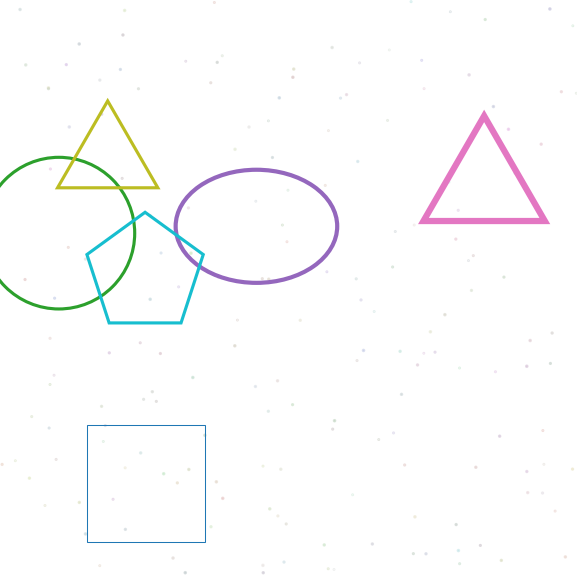[{"shape": "square", "thickness": 0.5, "radius": 0.51, "center": [0.253, 0.162]}, {"shape": "circle", "thickness": 1.5, "radius": 0.66, "center": [0.102, 0.595]}, {"shape": "oval", "thickness": 2, "radius": 0.7, "center": [0.444, 0.607]}, {"shape": "triangle", "thickness": 3, "radius": 0.61, "center": [0.838, 0.677]}, {"shape": "triangle", "thickness": 1.5, "radius": 0.5, "center": [0.186, 0.724]}, {"shape": "pentagon", "thickness": 1.5, "radius": 0.53, "center": [0.251, 0.526]}]